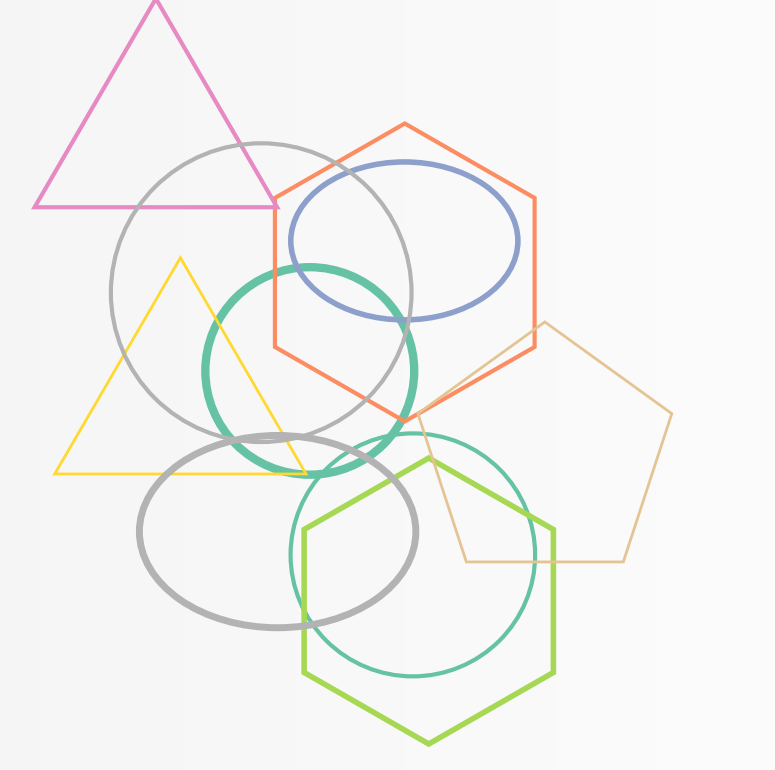[{"shape": "circle", "thickness": 3, "radius": 0.67, "center": [0.4, 0.518]}, {"shape": "circle", "thickness": 1.5, "radius": 0.79, "center": [0.533, 0.279]}, {"shape": "hexagon", "thickness": 1.5, "radius": 0.97, "center": [0.522, 0.646]}, {"shape": "oval", "thickness": 2, "radius": 0.73, "center": [0.522, 0.687]}, {"shape": "triangle", "thickness": 1.5, "radius": 0.9, "center": [0.201, 0.821]}, {"shape": "hexagon", "thickness": 2, "radius": 0.93, "center": [0.553, 0.219]}, {"shape": "triangle", "thickness": 1, "radius": 0.94, "center": [0.233, 0.478]}, {"shape": "pentagon", "thickness": 1, "radius": 0.86, "center": [0.703, 0.41]}, {"shape": "oval", "thickness": 2.5, "radius": 0.89, "center": [0.358, 0.31]}, {"shape": "circle", "thickness": 1.5, "radius": 0.97, "center": [0.337, 0.62]}]